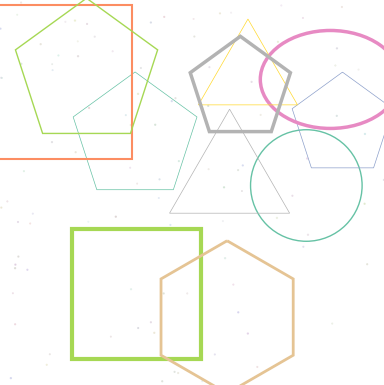[{"shape": "pentagon", "thickness": 0.5, "radius": 0.85, "center": [0.351, 0.644]}, {"shape": "circle", "thickness": 1, "radius": 0.72, "center": [0.796, 0.518]}, {"shape": "square", "thickness": 1.5, "radius": 1.0, "center": [0.145, 0.787]}, {"shape": "pentagon", "thickness": 0.5, "radius": 0.69, "center": [0.89, 0.675]}, {"shape": "oval", "thickness": 2.5, "radius": 0.91, "center": [0.858, 0.794]}, {"shape": "pentagon", "thickness": 1, "radius": 0.97, "center": [0.225, 0.81]}, {"shape": "square", "thickness": 3, "radius": 0.84, "center": [0.354, 0.236]}, {"shape": "triangle", "thickness": 0.5, "radius": 0.74, "center": [0.644, 0.802]}, {"shape": "hexagon", "thickness": 2, "radius": 0.99, "center": [0.59, 0.176]}, {"shape": "triangle", "thickness": 0.5, "radius": 0.9, "center": [0.596, 0.536]}, {"shape": "pentagon", "thickness": 2.5, "radius": 0.68, "center": [0.624, 0.769]}]